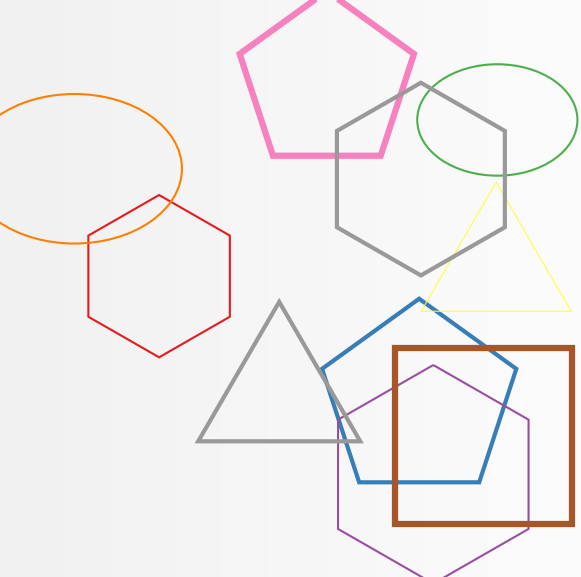[{"shape": "hexagon", "thickness": 1, "radius": 0.7, "center": [0.274, 0.521]}, {"shape": "pentagon", "thickness": 2, "radius": 0.88, "center": [0.721, 0.306]}, {"shape": "oval", "thickness": 1, "radius": 0.69, "center": [0.856, 0.791]}, {"shape": "hexagon", "thickness": 1, "radius": 0.95, "center": [0.745, 0.178]}, {"shape": "oval", "thickness": 1, "radius": 0.92, "center": [0.128, 0.707]}, {"shape": "triangle", "thickness": 0.5, "radius": 0.74, "center": [0.854, 0.535]}, {"shape": "square", "thickness": 3, "radius": 0.76, "center": [0.832, 0.244]}, {"shape": "pentagon", "thickness": 3, "radius": 0.79, "center": [0.562, 0.857]}, {"shape": "hexagon", "thickness": 2, "radius": 0.83, "center": [0.724, 0.689]}, {"shape": "triangle", "thickness": 2, "radius": 0.8, "center": [0.48, 0.315]}]